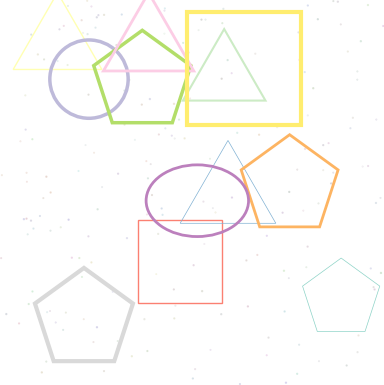[{"shape": "pentagon", "thickness": 0.5, "radius": 0.53, "center": [0.886, 0.224]}, {"shape": "triangle", "thickness": 1, "radius": 0.67, "center": [0.149, 0.886]}, {"shape": "circle", "thickness": 2.5, "radius": 0.51, "center": [0.231, 0.794]}, {"shape": "square", "thickness": 1, "radius": 0.54, "center": [0.468, 0.32]}, {"shape": "triangle", "thickness": 0.5, "radius": 0.72, "center": [0.592, 0.492]}, {"shape": "pentagon", "thickness": 2, "radius": 0.66, "center": [0.752, 0.518]}, {"shape": "pentagon", "thickness": 2.5, "radius": 0.66, "center": [0.37, 0.789]}, {"shape": "triangle", "thickness": 2, "radius": 0.68, "center": [0.386, 0.883]}, {"shape": "pentagon", "thickness": 3, "radius": 0.67, "center": [0.218, 0.17]}, {"shape": "oval", "thickness": 2, "radius": 0.67, "center": [0.513, 0.479]}, {"shape": "triangle", "thickness": 1.5, "radius": 0.62, "center": [0.582, 0.801]}, {"shape": "square", "thickness": 3, "radius": 0.74, "center": [0.633, 0.822]}]